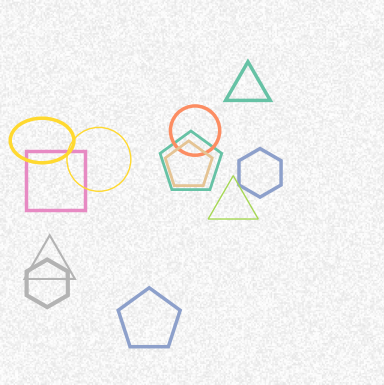[{"shape": "triangle", "thickness": 2.5, "radius": 0.33, "center": [0.644, 0.773]}, {"shape": "pentagon", "thickness": 2, "radius": 0.42, "center": [0.496, 0.576]}, {"shape": "circle", "thickness": 2.5, "radius": 0.32, "center": [0.507, 0.661]}, {"shape": "pentagon", "thickness": 2.5, "radius": 0.42, "center": [0.388, 0.168]}, {"shape": "hexagon", "thickness": 2.5, "radius": 0.32, "center": [0.675, 0.551]}, {"shape": "square", "thickness": 2.5, "radius": 0.38, "center": [0.144, 0.531]}, {"shape": "triangle", "thickness": 1, "radius": 0.38, "center": [0.606, 0.469]}, {"shape": "circle", "thickness": 1, "radius": 0.41, "center": [0.257, 0.586]}, {"shape": "oval", "thickness": 2.5, "radius": 0.41, "center": [0.109, 0.635]}, {"shape": "pentagon", "thickness": 2, "radius": 0.32, "center": [0.49, 0.57]}, {"shape": "triangle", "thickness": 1.5, "radius": 0.38, "center": [0.129, 0.313]}, {"shape": "hexagon", "thickness": 3, "radius": 0.31, "center": [0.123, 0.264]}]